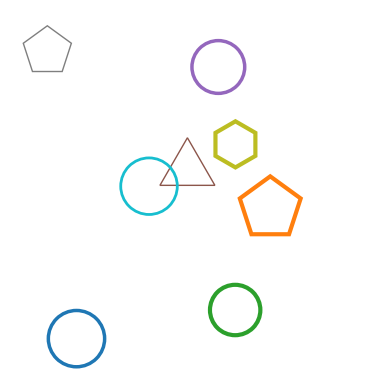[{"shape": "circle", "thickness": 2.5, "radius": 0.37, "center": [0.199, 0.12]}, {"shape": "pentagon", "thickness": 3, "radius": 0.42, "center": [0.702, 0.459]}, {"shape": "circle", "thickness": 3, "radius": 0.33, "center": [0.611, 0.195]}, {"shape": "circle", "thickness": 2.5, "radius": 0.34, "center": [0.567, 0.826]}, {"shape": "triangle", "thickness": 1, "radius": 0.41, "center": [0.487, 0.56]}, {"shape": "pentagon", "thickness": 1, "radius": 0.33, "center": [0.123, 0.867]}, {"shape": "hexagon", "thickness": 3, "radius": 0.3, "center": [0.612, 0.625]}, {"shape": "circle", "thickness": 2, "radius": 0.37, "center": [0.387, 0.516]}]